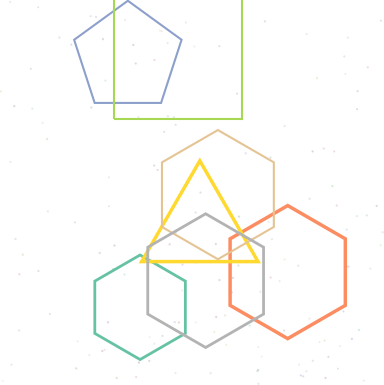[{"shape": "hexagon", "thickness": 2, "radius": 0.68, "center": [0.364, 0.202]}, {"shape": "hexagon", "thickness": 2.5, "radius": 0.86, "center": [0.747, 0.293]}, {"shape": "pentagon", "thickness": 1.5, "radius": 0.73, "center": [0.332, 0.851]}, {"shape": "square", "thickness": 1.5, "radius": 0.83, "center": [0.462, 0.856]}, {"shape": "triangle", "thickness": 2.5, "radius": 0.87, "center": [0.519, 0.408]}, {"shape": "hexagon", "thickness": 1.5, "radius": 0.84, "center": [0.566, 0.494]}, {"shape": "hexagon", "thickness": 2, "radius": 0.87, "center": [0.534, 0.271]}]